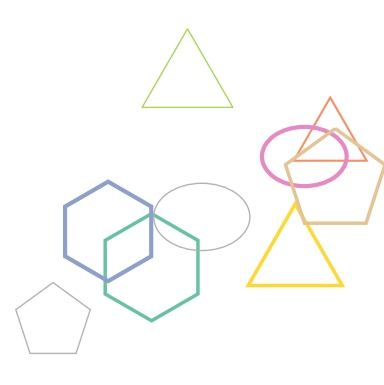[{"shape": "hexagon", "thickness": 2.5, "radius": 0.7, "center": [0.394, 0.306]}, {"shape": "triangle", "thickness": 1.5, "radius": 0.55, "center": [0.858, 0.637]}, {"shape": "hexagon", "thickness": 3, "radius": 0.65, "center": [0.281, 0.399]}, {"shape": "oval", "thickness": 3, "radius": 0.55, "center": [0.79, 0.593]}, {"shape": "triangle", "thickness": 1, "radius": 0.68, "center": [0.487, 0.789]}, {"shape": "triangle", "thickness": 2.5, "radius": 0.71, "center": [0.767, 0.329]}, {"shape": "pentagon", "thickness": 2.5, "radius": 0.68, "center": [0.871, 0.53]}, {"shape": "pentagon", "thickness": 1, "radius": 0.51, "center": [0.138, 0.164]}, {"shape": "oval", "thickness": 1, "radius": 0.62, "center": [0.524, 0.437]}]